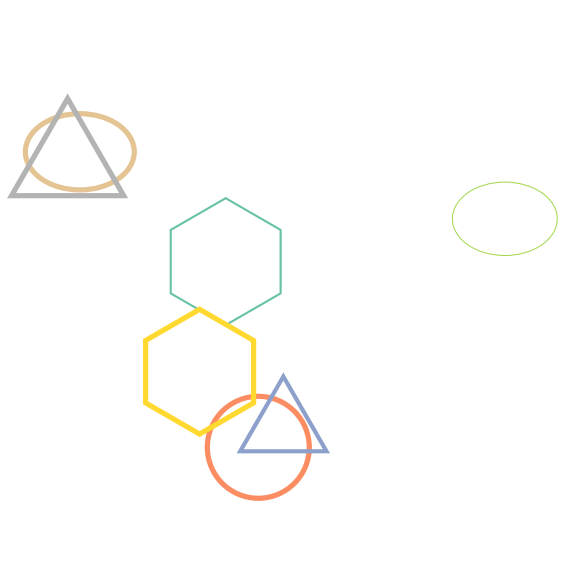[{"shape": "hexagon", "thickness": 1, "radius": 0.55, "center": [0.391, 0.546]}, {"shape": "circle", "thickness": 2.5, "radius": 0.44, "center": [0.447, 0.225]}, {"shape": "triangle", "thickness": 2, "radius": 0.43, "center": [0.491, 0.261]}, {"shape": "oval", "thickness": 0.5, "radius": 0.45, "center": [0.874, 0.62]}, {"shape": "hexagon", "thickness": 2.5, "radius": 0.54, "center": [0.346, 0.356]}, {"shape": "oval", "thickness": 2.5, "radius": 0.47, "center": [0.138, 0.736]}, {"shape": "triangle", "thickness": 2.5, "radius": 0.56, "center": [0.117, 0.716]}]